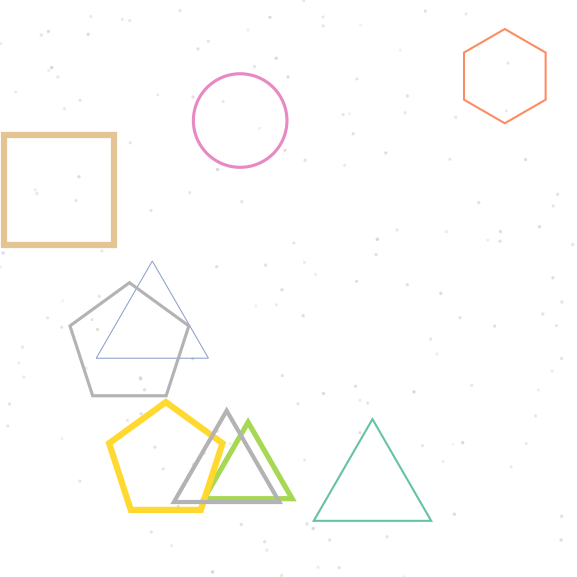[{"shape": "triangle", "thickness": 1, "radius": 0.59, "center": [0.645, 0.156]}, {"shape": "hexagon", "thickness": 1, "radius": 0.41, "center": [0.874, 0.867]}, {"shape": "triangle", "thickness": 0.5, "radius": 0.56, "center": [0.264, 0.435]}, {"shape": "circle", "thickness": 1.5, "radius": 0.41, "center": [0.416, 0.79]}, {"shape": "triangle", "thickness": 2.5, "radius": 0.44, "center": [0.43, 0.18]}, {"shape": "pentagon", "thickness": 3, "radius": 0.52, "center": [0.287, 0.2]}, {"shape": "square", "thickness": 3, "radius": 0.48, "center": [0.102, 0.67]}, {"shape": "triangle", "thickness": 2, "radius": 0.53, "center": [0.392, 0.183]}, {"shape": "pentagon", "thickness": 1.5, "radius": 0.54, "center": [0.224, 0.401]}]